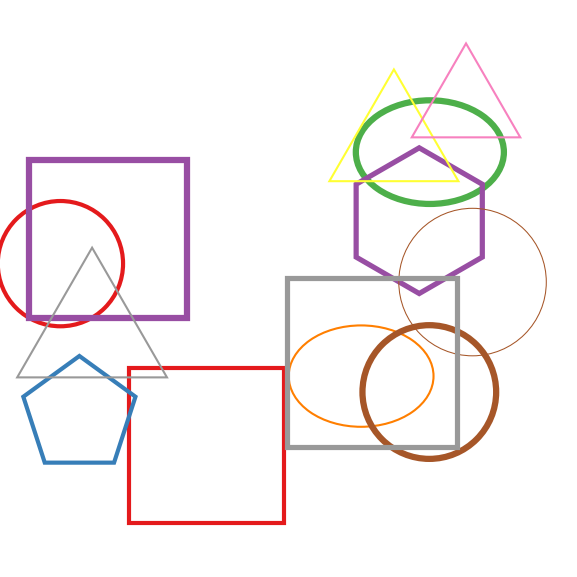[{"shape": "circle", "thickness": 2, "radius": 0.54, "center": [0.105, 0.543]}, {"shape": "square", "thickness": 2, "radius": 0.67, "center": [0.358, 0.228]}, {"shape": "pentagon", "thickness": 2, "radius": 0.51, "center": [0.137, 0.281]}, {"shape": "oval", "thickness": 3, "radius": 0.64, "center": [0.744, 0.736]}, {"shape": "hexagon", "thickness": 2.5, "radius": 0.63, "center": [0.726, 0.617]}, {"shape": "square", "thickness": 3, "radius": 0.68, "center": [0.187, 0.585]}, {"shape": "oval", "thickness": 1, "radius": 0.63, "center": [0.625, 0.348]}, {"shape": "triangle", "thickness": 1, "radius": 0.65, "center": [0.682, 0.75]}, {"shape": "circle", "thickness": 3, "radius": 0.58, "center": [0.743, 0.32]}, {"shape": "circle", "thickness": 0.5, "radius": 0.64, "center": [0.818, 0.511]}, {"shape": "triangle", "thickness": 1, "radius": 0.54, "center": [0.807, 0.816]}, {"shape": "square", "thickness": 2.5, "radius": 0.73, "center": [0.645, 0.371]}, {"shape": "triangle", "thickness": 1, "radius": 0.75, "center": [0.159, 0.421]}]